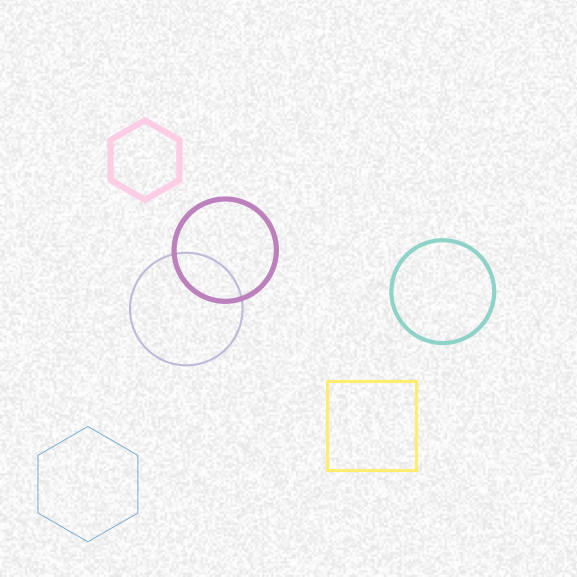[{"shape": "circle", "thickness": 2, "radius": 0.45, "center": [0.767, 0.494]}, {"shape": "circle", "thickness": 1, "radius": 0.49, "center": [0.323, 0.464]}, {"shape": "hexagon", "thickness": 0.5, "radius": 0.5, "center": [0.152, 0.161]}, {"shape": "hexagon", "thickness": 3, "radius": 0.34, "center": [0.251, 0.722]}, {"shape": "circle", "thickness": 2.5, "radius": 0.44, "center": [0.39, 0.566]}, {"shape": "square", "thickness": 1.5, "radius": 0.38, "center": [0.644, 0.263]}]